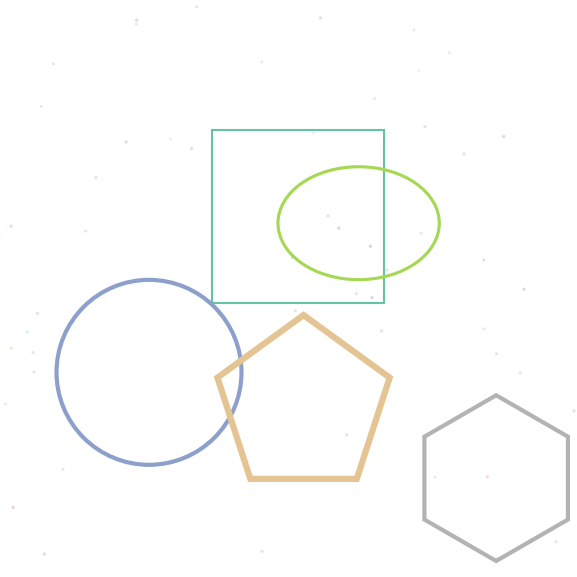[{"shape": "square", "thickness": 1, "radius": 0.75, "center": [0.516, 0.624]}, {"shape": "circle", "thickness": 2, "radius": 0.8, "center": [0.258, 0.354]}, {"shape": "oval", "thickness": 1.5, "radius": 0.7, "center": [0.621, 0.613]}, {"shape": "pentagon", "thickness": 3, "radius": 0.78, "center": [0.526, 0.297]}, {"shape": "hexagon", "thickness": 2, "radius": 0.72, "center": [0.859, 0.171]}]